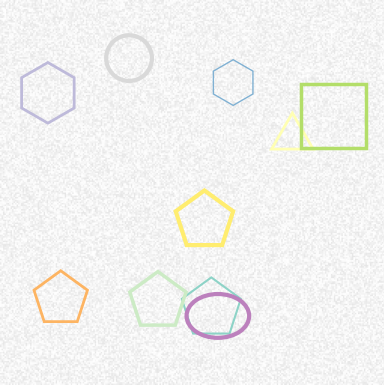[{"shape": "pentagon", "thickness": 1.5, "radius": 0.4, "center": [0.549, 0.199]}, {"shape": "triangle", "thickness": 2, "radius": 0.31, "center": [0.759, 0.644]}, {"shape": "hexagon", "thickness": 2, "radius": 0.39, "center": [0.124, 0.759]}, {"shape": "hexagon", "thickness": 1, "radius": 0.3, "center": [0.606, 0.786]}, {"shape": "pentagon", "thickness": 2, "radius": 0.37, "center": [0.158, 0.224]}, {"shape": "square", "thickness": 2.5, "radius": 0.42, "center": [0.867, 0.699]}, {"shape": "circle", "thickness": 3, "radius": 0.3, "center": [0.335, 0.849]}, {"shape": "oval", "thickness": 3, "radius": 0.41, "center": [0.566, 0.179]}, {"shape": "pentagon", "thickness": 2.5, "radius": 0.38, "center": [0.41, 0.218]}, {"shape": "pentagon", "thickness": 3, "radius": 0.39, "center": [0.531, 0.427]}]